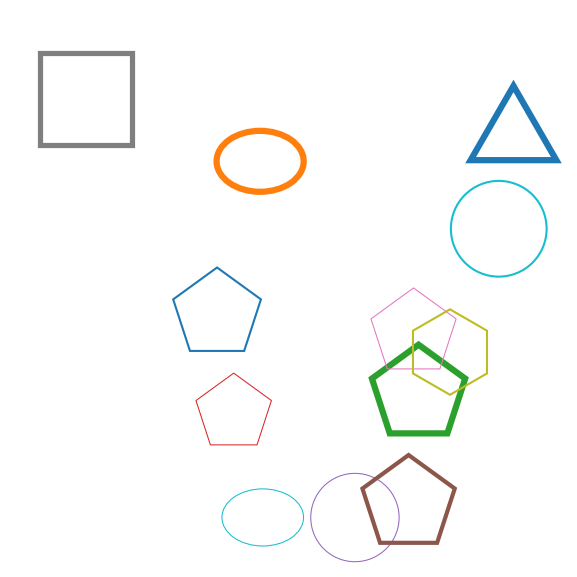[{"shape": "triangle", "thickness": 3, "radius": 0.43, "center": [0.889, 0.765]}, {"shape": "pentagon", "thickness": 1, "radius": 0.4, "center": [0.376, 0.456]}, {"shape": "oval", "thickness": 3, "radius": 0.38, "center": [0.45, 0.72]}, {"shape": "pentagon", "thickness": 3, "radius": 0.42, "center": [0.725, 0.317]}, {"shape": "pentagon", "thickness": 0.5, "radius": 0.34, "center": [0.405, 0.284]}, {"shape": "circle", "thickness": 0.5, "radius": 0.38, "center": [0.615, 0.103]}, {"shape": "pentagon", "thickness": 2, "radius": 0.42, "center": [0.708, 0.127]}, {"shape": "pentagon", "thickness": 0.5, "radius": 0.39, "center": [0.716, 0.423]}, {"shape": "square", "thickness": 2.5, "radius": 0.4, "center": [0.149, 0.828]}, {"shape": "hexagon", "thickness": 1, "radius": 0.37, "center": [0.779, 0.39]}, {"shape": "oval", "thickness": 0.5, "radius": 0.35, "center": [0.455, 0.103]}, {"shape": "circle", "thickness": 1, "radius": 0.41, "center": [0.864, 0.603]}]